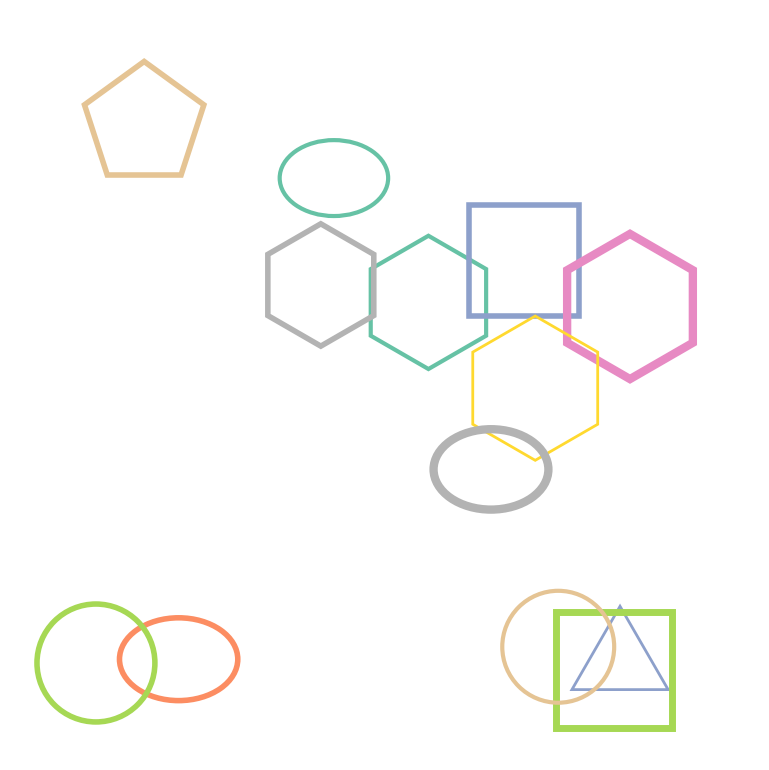[{"shape": "hexagon", "thickness": 1.5, "radius": 0.43, "center": [0.556, 0.607]}, {"shape": "oval", "thickness": 1.5, "radius": 0.35, "center": [0.434, 0.769]}, {"shape": "oval", "thickness": 2, "radius": 0.38, "center": [0.232, 0.144]}, {"shape": "triangle", "thickness": 1, "radius": 0.36, "center": [0.805, 0.14]}, {"shape": "square", "thickness": 2, "radius": 0.36, "center": [0.681, 0.662]}, {"shape": "hexagon", "thickness": 3, "radius": 0.47, "center": [0.818, 0.602]}, {"shape": "circle", "thickness": 2, "radius": 0.38, "center": [0.125, 0.139]}, {"shape": "square", "thickness": 2.5, "radius": 0.38, "center": [0.798, 0.13]}, {"shape": "hexagon", "thickness": 1, "radius": 0.47, "center": [0.695, 0.496]}, {"shape": "circle", "thickness": 1.5, "radius": 0.36, "center": [0.725, 0.16]}, {"shape": "pentagon", "thickness": 2, "radius": 0.41, "center": [0.187, 0.839]}, {"shape": "hexagon", "thickness": 2, "radius": 0.4, "center": [0.417, 0.63]}, {"shape": "oval", "thickness": 3, "radius": 0.37, "center": [0.638, 0.39]}]